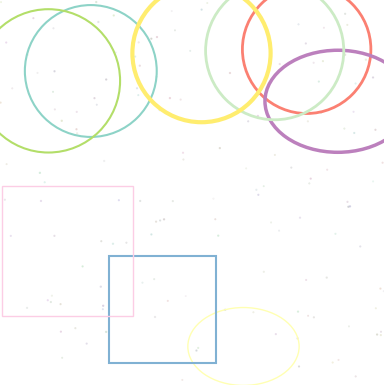[{"shape": "circle", "thickness": 1.5, "radius": 0.86, "center": [0.236, 0.816]}, {"shape": "oval", "thickness": 1, "radius": 0.72, "center": [0.632, 0.1]}, {"shape": "circle", "thickness": 2, "radius": 0.83, "center": [0.796, 0.872]}, {"shape": "square", "thickness": 1.5, "radius": 0.69, "center": [0.421, 0.196]}, {"shape": "circle", "thickness": 1.5, "radius": 0.93, "center": [0.126, 0.79]}, {"shape": "square", "thickness": 1, "radius": 0.85, "center": [0.175, 0.348]}, {"shape": "oval", "thickness": 2.5, "radius": 0.95, "center": [0.878, 0.737]}, {"shape": "circle", "thickness": 2, "radius": 0.9, "center": [0.713, 0.868]}, {"shape": "circle", "thickness": 3, "radius": 0.9, "center": [0.523, 0.862]}]